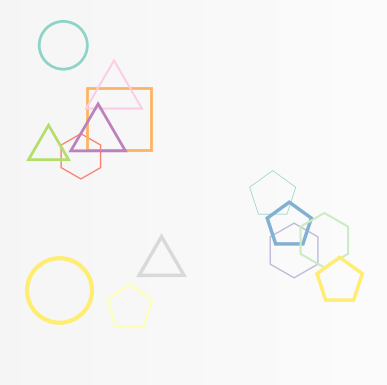[{"shape": "pentagon", "thickness": 0.5, "radius": 0.31, "center": [0.704, 0.494]}, {"shape": "circle", "thickness": 2, "radius": 0.31, "center": [0.163, 0.882]}, {"shape": "pentagon", "thickness": 1.5, "radius": 0.3, "center": [0.335, 0.202]}, {"shape": "hexagon", "thickness": 1, "radius": 0.35, "center": [0.759, 0.349]}, {"shape": "hexagon", "thickness": 1, "radius": 0.29, "center": [0.209, 0.594]}, {"shape": "pentagon", "thickness": 2.5, "radius": 0.3, "center": [0.747, 0.415]}, {"shape": "square", "thickness": 2, "radius": 0.41, "center": [0.307, 0.691]}, {"shape": "triangle", "thickness": 2, "radius": 0.3, "center": [0.125, 0.615]}, {"shape": "triangle", "thickness": 1.5, "radius": 0.42, "center": [0.294, 0.76]}, {"shape": "triangle", "thickness": 2.5, "radius": 0.33, "center": [0.417, 0.318]}, {"shape": "triangle", "thickness": 2, "radius": 0.41, "center": [0.253, 0.649]}, {"shape": "hexagon", "thickness": 1.5, "radius": 0.35, "center": [0.837, 0.376]}, {"shape": "pentagon", "thickness": 2.5, "radius": 0.31, "center": [0.876, 0.27]}, {"shape": "circle", "thickness": 3, "radius": 0.42, "center": [0.154, 0.246]}]